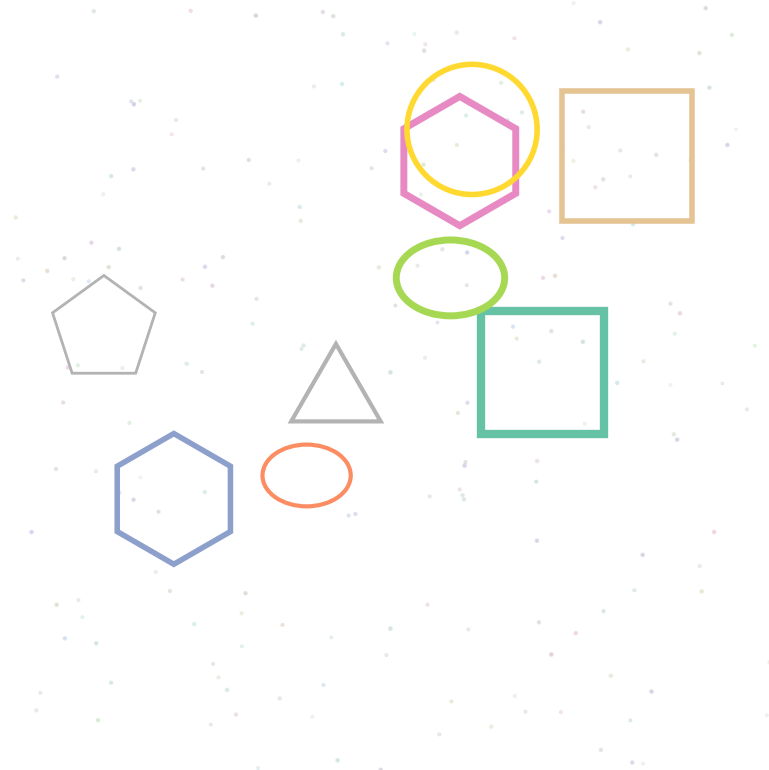[{"shape": "square", "thickness": 3, "radius": 0.4, "center": [0.705, 0.516]}, {"shape": "oval", "thickness": 1.5, "radius": 0.29, "center": [0.398, 0.383]}, {"shape": "hexagon", "thickness": 2, "radius": 0.42, "center": [0.226, 0.352]}, {"shape": "hexagon", "thickness": 2.5, "radius": 0.42, "center": [0.597, 0.791]}, {"shape": "oval", "thickness": 2.5, "radius": 0.35, "center": [0.585, 0.639]}, {"shape": "circle", "thickness": 2, "radius": 0.42, "center": [0.613, 0.832]}, {"shape": "square", "thickness": 2, "radius": 0.42, "center": [0.815, 0.798]}, {"shape": "triangle", "thickness": 1.5, "radius": 0.34, "center": [0.436, 0.486]}, {"shape": "pentagon", "thickness": 1, "radius": 0.35, "center": [0.135, 0.572]}]